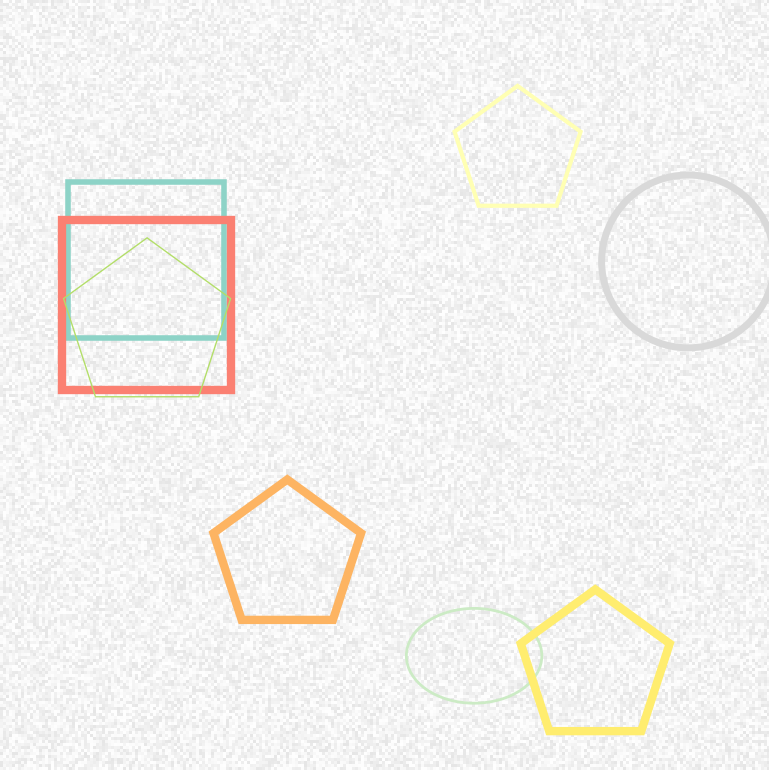[{"shape": "square", "thickness": 2, "radius": 0.51, "center": [0.19, 0.663]}, {"shape": "pentagon", "thickness": 1.5, "radius": 0.43, "center": [0.672, 0.802]}, {"shape": "square", "thickness": 3, "radius": 0.55, "center": [0.19, 0.604]}, {"shape": "pentagon", "thickness": 3, "radius": 0.5, "center": [0.373, 0.276]}, {"shape": "pentagon", "thickness": 0.5, "radius": 0.57, "center": [0.191, 0.577]}, {"shape": "circle", "thickness": 2.5, "radius": 0.56, "center": [0.894, 0.66]}, {"shape": "oval", "thickness": 1, "radius": 0.44, "center": [0.616, 0.148]}, {"shape": "pentagon", "thickness": 3, "radius": 0.51, "center": [0.773, 0.133]}]